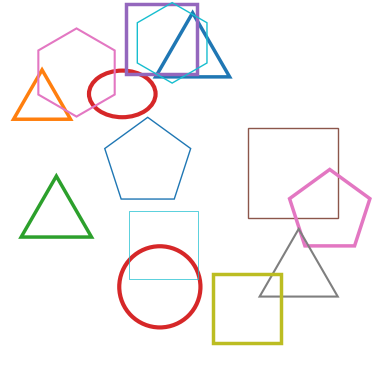[{"shape": "pentagon", "thickness": 1, "radius": 0.59, "center": [0.384, 0.578]}, {"shape": "triangle", "thickness": 2.5, "radius": 0.55, "center": [0.5, 0.856]}, {"shape": "triangle", "thickness": 2.5, "radius": 0.43, "center": [0.109, 0.733]}, {"shape": "triangle", "thickness": 2.5, "radius": 0.53, "center": [0.146, 0.437]}, {"shape": "oval", "thickness": 3, "radius": 0.43, "center": [0.318, 0.756]}, {"shape": "circle", "thickness": 3, "radius": 0.53, "center": [0.415, 0.255]}, {"shape": "square", "thickness": 2.5, "radius": 0.46, "center": [0.42, 0.898]}, {"shape": "square", "thickness": 1, "radius": 0.59, "center": [0.761, 0.551]}, {"shape": "pentagon", "thickness": 2.5, "radius": 0.55, "center": [0.856, 0.45]}, {"shape": "hexagon", "thickness": 1.5, "radius": 0.57, "center": [0.199, 0.812]}, {"shape": "triangle", "thickness": 1.5, "radius": 0.59, "center": [0.776, 0.288]}, {"shape": "square", "thickness": 2.5, "radius": 0.44, "center": [0.642, 0.199]}, {"shape": "hexagon", "thickness": 1, "radius": 0.52, "center": [0.447, 0.889]}, {"shape": "square", "thickness": 0.5, "radius": 0.44, "center": [0.425, 0.363]}]